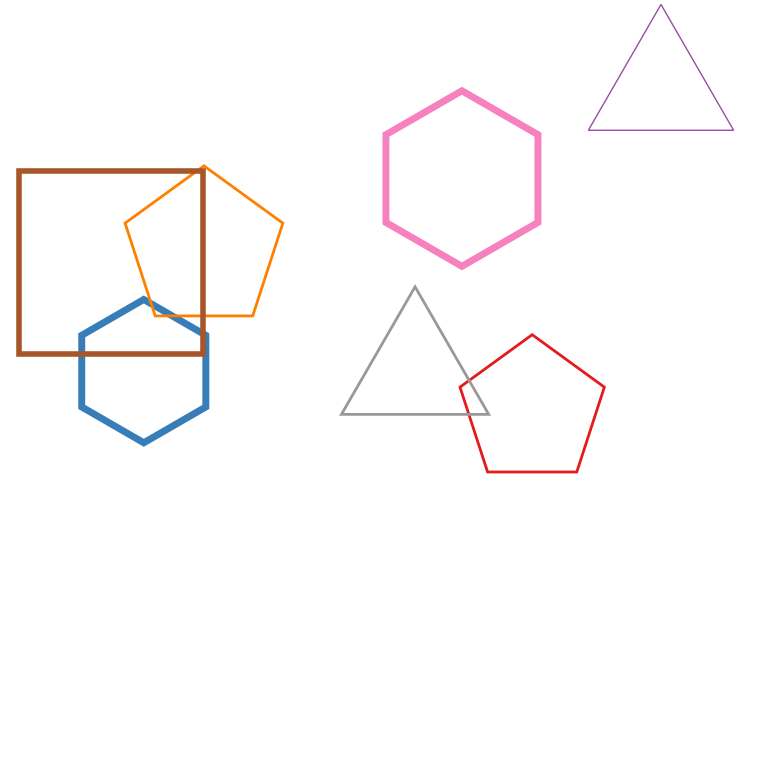[{"shape": "pentagon", "thickness": 1, "radius": 0.49, "center": [0.691, 0.467]}, {"shape": "hexagon", "thickness": 2.5, "radius": 0.47, "center": [0.187, 0.518]}, {"shape": "triangle", "thickness": 0.5, "radius": 0.54, "center": [0.858, 0.885]}, {"shape": "pentagon", "thickness": 1, "radius": 0.54, "center": [0.265, 0.677]}, {"shape": "square", "thickness": 2, "radius": 0.6, "center": [0.144, 0.659]}, {"shape": "hexagon", "thickness": 2.5, "radius": 0.57, "center": [0.6, 0.768]}, {"shape": "triangle", "thickness": 1, "radius": 0.55, "center": [0.539, 0.517]}]